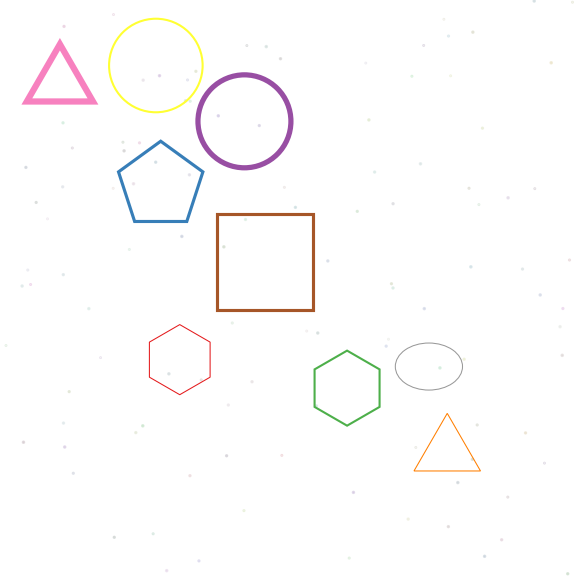[{"shape": "hexagon", "thickness": 0.5, "radius": 0.3, "center": [0.311, 0.376]}, {"shape": "pentagon", "thickness": 1.5, "radius": 0.38, "center": [0.278, 0.678]}, {"shape": "hexagon", "thickness": 1, "radius": 0.32, "center": [0.601, 0.327]}, {"shape": "circle", "thickness": 2.5, "radius": 0.4, "center": [0.423, 0.789]}, {"shape": "triangle", "thickness": 0.5, "radius": 0.33, "center": [0.774, 0.217]}, {"shape": "circle", "thickness": 1, "radius": 0.4, "center": [0.27, 0.886]}, {"shape": "square", "thickness": 1.5, "radius": 0.42, "center": [0.458, 0.546]}, {"shape": "triangle", "thickness": 3, "radius": 0.33, "center": [0.104, 0.856]}, {"shape": "oval", "thickness": 0.5, "radius": 0.29, "center": [0.743, 0.364]}]